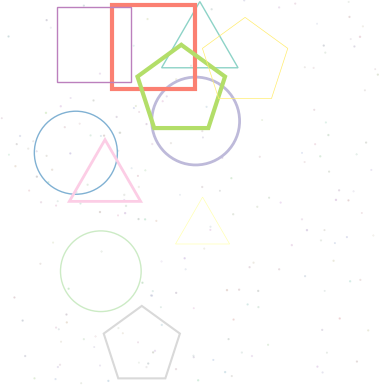[{"shape": "triangle", "thickness": 1, "radius": 0.57, "center": [0.519, 0.881]}, {"shape": "triangle", "thickness": 0.5, "radius": 0.41, "center": [0.526, 0.407]}, {"shape": "circle", "thickness": 2, "radius": 0.57, "center": [0.508, 0.686]}, {"shape": "square", "thickness": 3, "radius": 0.54, "center": [0.399, 0.878]}, {"shape": "circle", "thickness": 1, "radius": 0.54, "center": [0.197, 0.603]}, {"shape": "pentagon", "thickness": 3, "radius": 0.6, "center": [0.471, 0.764]}, {"shape": "triangle", "thickness": 2, "radius": 0.53, "center": [0.273, 0.53]}, {"shape": "pentagon", "thickness": 1.5, "radius": 0.52, "center": [0.368, 0.101]}, {"shape": "square", "thickness": 1, "radius": 0.48, "center": [0.243, 0.884]}, {"shape": "circle", "thickness": 1, "radius": 0.52, "center": [0.262, 0.295]}, {"shape": "pentagon", "thickness": 0.5, "radius": 0.58, "center": [0.637, 0.838]}]